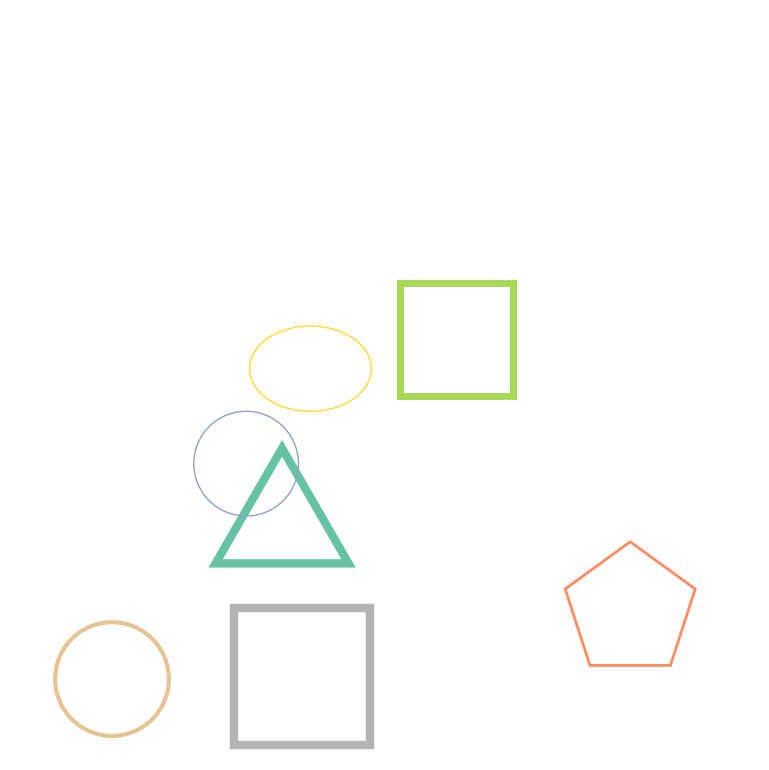[{"shape": "triangle", "thickness": 3, "radius": 0.5, "center": [0.366, 0.318]}, {"shape": "pentagon", "thickness": 1, "radius": 0.44, "center": [0.818, 0.208]}, {"shape": "circle", "thickness": 0.5, "radius": 0.34, "center": [0.32, 0.398]}, {"shape": "square", "thickness": 2.5, "radius": 0.37, "center": [0.593, 0.559]}, {"shape": "oval", "thickness": 0.5, "radius": 0.4, "center": [0.403, 0.521]}, {"shape": "circle", "thickness": 1.5, "radius": 0.37, "center": [0.145, 0.118]}, {"shape": "square", "thickness": 3, "radius": 0.44, "center": [0.393, 0.121]}]